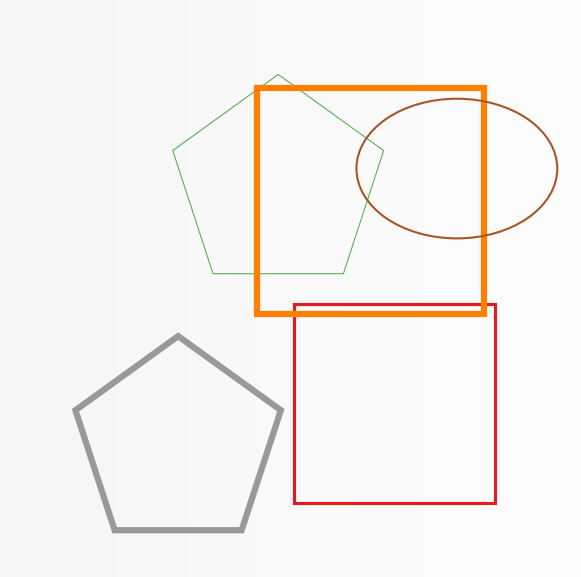[{"shape": "square", "thickness": 1.5, "radius": 0.86, "center": [0.679, 0.301]}, {"shape": "pentagon", "thickness": 0.5, "radius": 0.95, "center": [0.479, 0.679]}, {"shape": "square", "thickness": 3, "radius": 0.98, "center": [0.637, 0.651]}, {"shape": "oval", "thickness": 1, "radius": 0.86, "center": [0.786, 0.707]}, {"shape": "pentagon", "thickness": 3, "radius": 0.93, "center": [0.306, 0.231]}]